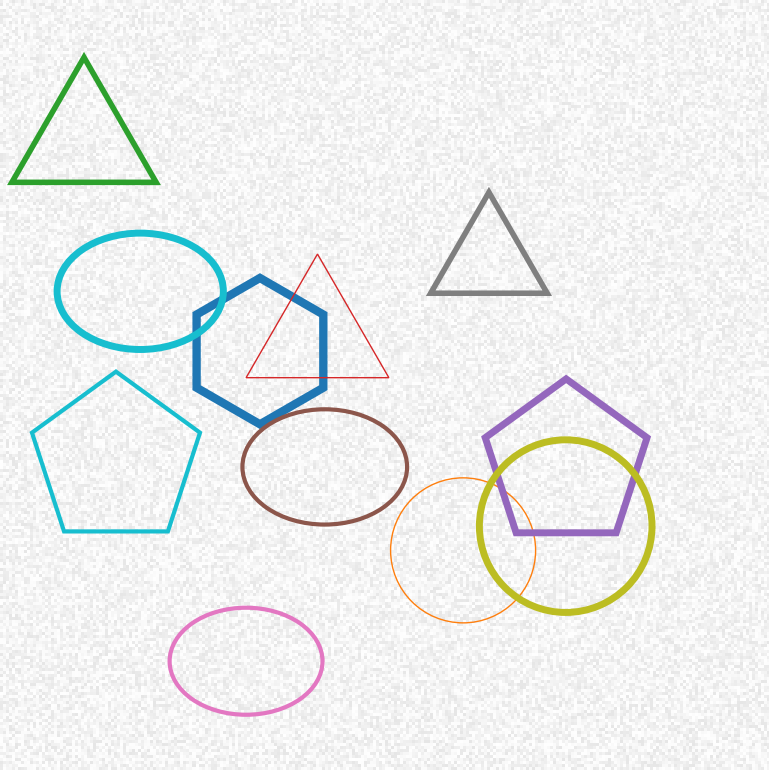[{"shape": "hexagon", "thickness": 3, "radius": 0.48, "center": [0.338, 0.544]}, {"shape": "circle", "thickness": 0.5, "radius": 0.47, "center": [0.601, 0.285]}, {"shape": "triangle", "thickness": 2, "radius": 0.54, "center": [0.109, 0.817]}, {"shape": "triangle", "thickness": 0.5, "radius": 0.54, "center": [0.412, 0.563]}, {"shape": "pentagon", "thickness": 2.5, "radius": 0.55, "center": [0.735, 0.397]}, {"shape": "oval", "thickness": 1.5, "radius": 0.53, "center": [0.422, 0.394]}, {"shape": "oval", "thickness": 1.5, "radius": 0.5, "center": [0.32, 0.141]}, {"shape": "triangle", "thickness": 2, "radius": 0.44, "center": [0.635, 0.663]}, {"shape": "circle", "thickness": 2.5, "radius": 0.56, "center": [0.735, 0.317]}, {"shape": "oval", "thickness": 2.5, "radius": 0.54, "center": [0.182, 0.622]}, {"shape": "pentagon", "thickness": 1.5, "radius": 0.57, "center": [0.151, 0.403]}]